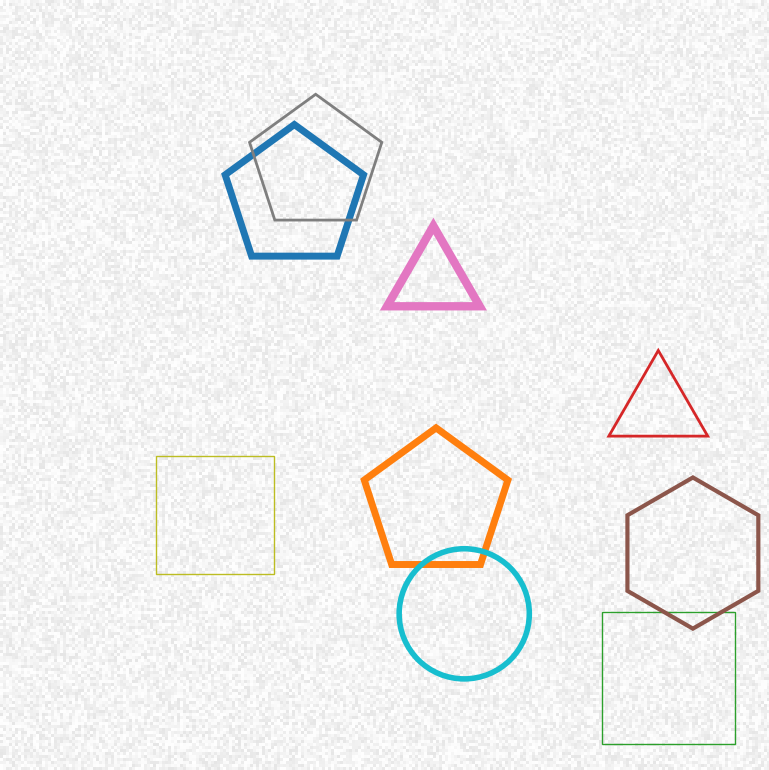[{"shape": "pentagon", "thickness": 2.5, "radius": 0.47, "center": [0.382, 0.744]}, {"shape": "pentagon", "thickness": 2.5, "radius": 0.49, "center": [0.566, 0.346]}, {"shape": "square", "thickness": 0.5, "radius": 0.43, "center": [0.868, 0.119]}, {"shape": "triangle", "thickness": 1, "radius": 0.37, "center": [0.855, 0.471]}, {"shape": "hexagon", "thickness": 1.5, "radius": 0.49, "center": [0.9, 0.282]}, {"shape": "triangle", "thickness": 3, "radius": 0.35, "center": [0.563, 0.637]}, {"shape": "pentagon", "thickness": 1, "radius": 0.45, "center": [0.41, 0.787]}, {"shape": "square", "thickness": 0.5, "radius": 0.38, "center": [0.279, 0.331]}, {"shape": "circle", "thickness": 2, "radius": 0.42, "center": [0.603, 0.203]}]